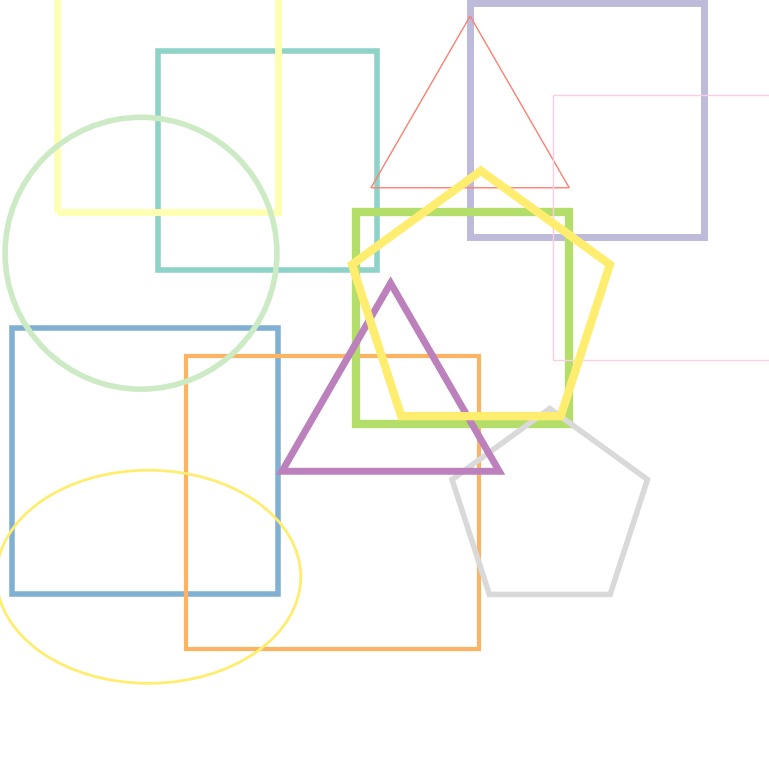[{"shape": "square", "thickness": 2, "radius": 0.71, "center": [0.347, 0.792]}, {"shape": "square", "thickness": 2.5, "radius": 0.72, "center": [0.218, 0.868]}, {"shape": "square", "thickness": 2.5, "radius": 0.76, "center": [0.762, 0.844]}, {"shape": "triangle", "thickness": 0.5, "radius": 0.74, "center": [0.611, 0.83]}, {"shape": "square", "thickness": 2, "radius": 0.86, "center": [0.189, 0.401]}, {"shape": "square", "thickness": 1.5, "radius": 0.95, "center": [0.432, 0.347]}, {"shape": "square", "thickness": 3, "radius": 0.69, "center": [0.601, 0.588]}, {"shape": "square", "thickness": 0.5, "radius": 0.86, "center": [0.891, 0.704]}, {"shape": "pentagon", "thickness": 2, "radius": 0.67, "center": [0.714, 0.336]}, {"shape": "triangle", "thickness": 2.5, "radius": 0.81, "center": [0.507, 0.469]}, {"shape": "circle", "thickness": 2, "radius": 0.88, "center": [0.183, 0.671]}, {"shape": "oval", "thickness": 1, "radius": 0.99, "center": [0.193, 0.251]}, {"shape": "pentagon", "thickness": 3, "radius": 0.88, "center": [0.625, 0.602]}]